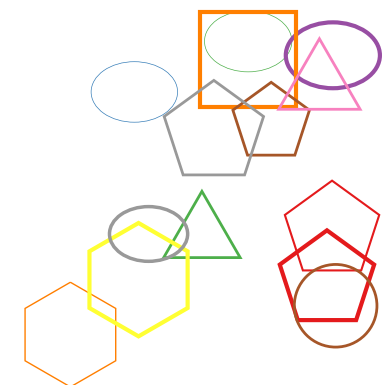[{"shape": "pentagon", "thickness": 3, "radius": 0.64, "center": [0.849, 0.273]}, {"shape": "pentagon", "thickness": 1.5, "radius": 0.64, "center": [0.862, 0.402]}, {"shape": "oval", "thickness": 0.5, "radius": 0.56, "center": [0.349, 0.761]}, {"shape": "triangle", "thickness": 2, "radius": 0.57, "center": [0.524, 0.388]}, {"shape": "oval", "thickness": 0.5, "radius": 0.57, "center": [0.645, 0.893]}, {"shape": "oval", "thickness": 3, "radius": 0.61, "center": [0.865, 0.856]}, {"shape": "hexagon", "thickness": 1, "radius": 0.68, "center": [0.183, 0.131]}, {"shape": "square", "thickness": 3, "radius": 0.62, "center": [0.645, 0.845]}, {"shape": "hexagon", "thickness": 3, "radius": 0.74, "center": [0.36, 0.274]}, {"shape": "pentagon", "thickness": 2, "radius": 0.52, "center": [0.704, 0.682]}, {"shape": "circle", "thickness": 2, "radius": 0.54, "center": [0.872, 0.206]}, {"shape": "triangle", "thickness": 2, "radius": 0.61, "center": [0.83, 0.777]}, {"shape": "oval", "thickness": 2.5, "radius": 0.51, "center": [0.386, 0.392]}, {"shape": "pentagon", "thickness": 2, "radius": 0.68, "center": [0.555, 0.655]}]